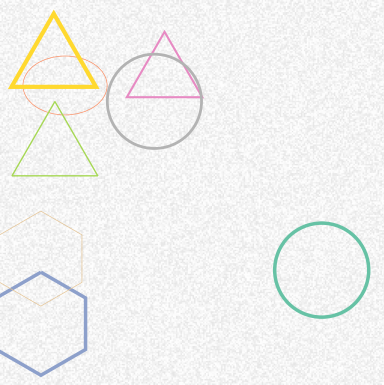[{"shape": "circle", "thickness": 2.5, "radius": 0.61, "center": [0.836, 0.298]}, {"shape": "oval", "thickness": 0.5, "radius": 0.55, "center": [0.169, 0.778]}, {"shape": "hexagon", "thickness": 2.5, "radius": 0.67, "center": [0.106, 0.159]}, {"shape": "triangle", "thickness": 1.5, "radius": 0.57, "center": [0.427, 0.804]}, {"shape": "triangle", "thickness": 1, "radius": 0.64, "center": [0.143, 0.608]}, {"shape": "triangle", "thickness": 3, "radius": 0.63, "center": [0.14, 0.838]}, {"shape": "hexagon", "thickness": 0.5, "radius": 0.62, "center": [0.106, 0.328]}, {"shape": "circle", "thickness": 2, "radius": 0.61, "center": [0.401, 0.737]}]